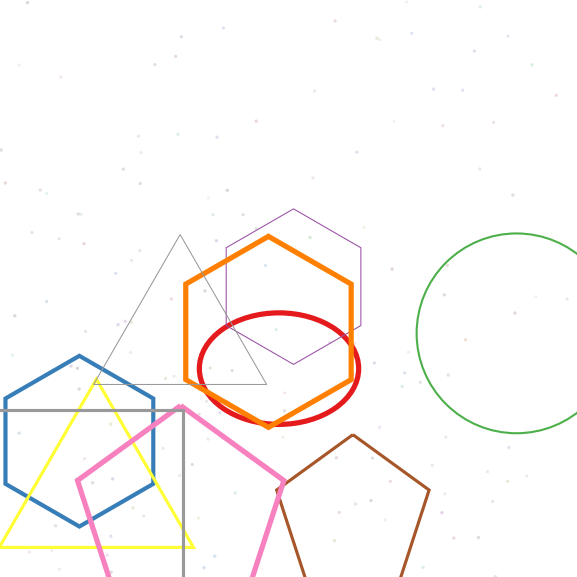[{"shape": "oval", "thickness": 2.5, "radius": 0.69, "center": [0.483, 0.361]}, {"shape": "hexagon", "thickness": 2, "radius": 0.74, "center": [0.137, 0.235]}, {"shape": "circle", "thickness": 1, "radius": 0.86, "center": [0.894, 0.422]}, {"shape": "hexagon", "thickness": 0.5, "radius": 0.67, "center": [0.508, 0.503]}, {"shape": "hexagon", "thickness": 2.5, "radius": 0.83, "center": [0.465, 0.424]}, {"shape": "triangle", "thickness": 1.5, "radius": 0.97, "center": [0.167, 0.148]}, {"shape": "pentagon", "thickness": 1.5, "radius": 0.69, "center": [0.611, 0.108]}, {"shape": "pentagon", "thickness": 2.5, "radius": 0.94, "center": [0.313, 0.109]}, {"shape": "square", "thickness": 1.5, "radius": 0.85, "center": [0.148, 0.12]}, {"shape": "triangle", "thickness": 0.5, "radius": 0.87, "center": [0.312, 0.42]}]